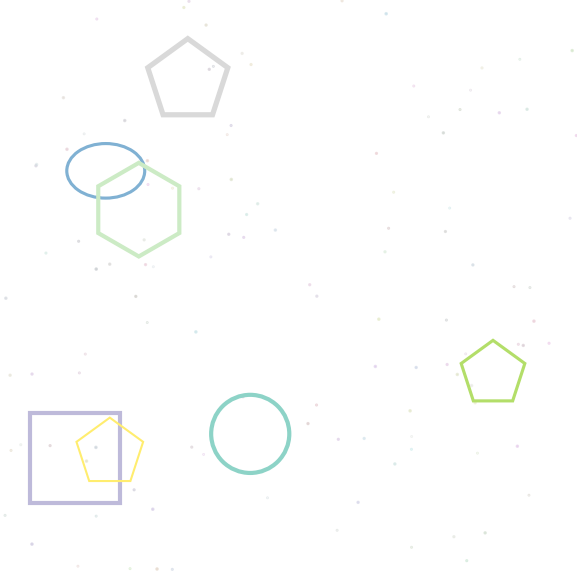[{"shape": "circle", "thickness": 2, "radius": 0.34, "center": [0.433, 0.248]}, {"shape": "square", "thickness": 2, "radius": 0.39, "center": [0.13, 0.207]}, {"shape": "oval", "thickness": 1.5, "radius": 0.34, "center": [0.183, 0.703]}, {"shape": "pentagon", "thickness": 1.5, "radius": 0.29, "center": [0.854, 0.352]}, {"shape": "pentagon", "thickness": 2.5, "radius": 0.36, "center": [0.325, 0.859]}, {"shape": "hexagon", "thickness": 2, "radius": 0.41, "center": [0.24, 0.636]}, {"shape": "pentagon", "thickness": 1, "radius": 0.3, "center": [0.19, 0.215]}]